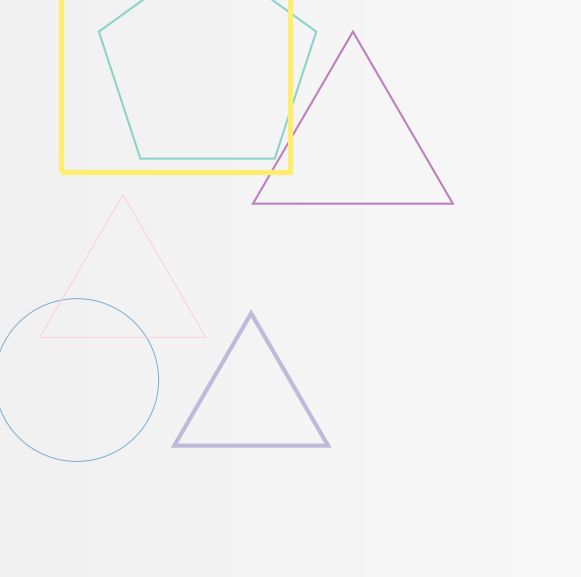[{"shape": "pentagon", "thickness": 1, "radius": 0.98, "center": [0.357, 0.884]}, {"shape": "triangle", "thickness": 2, "radius": 0.76, "center": [0.432, 0.304]}, {"shape": "circle", "thickness": 0.5, "radius": 0.7, "center": [0.132, 0.341]}, {"shape": "triangle", "thickness": 0.5, "radius": 0.82, "center": [0.211, 0.497]}, {"shape": "triangle", "thickness": 1, "radius": 0.99, "center": [0.607, 0.746]}, {"shape": "square", "thickness": 2.5, "radius": 0.98, "center": [0.302, 0.899]}]